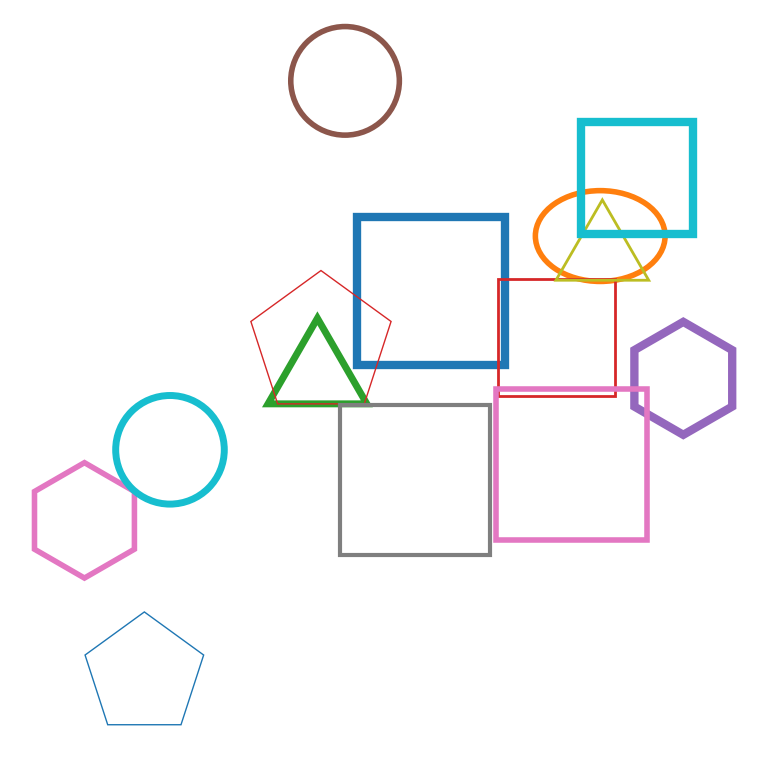[{"shape": "pentagon", "thickness": 0.5, "radius": 0.4, "center": [0.187, 0.124]}, {"shape": "square", "thickness": 3, "radius": 0.48, "center": [0.56, 0.622]}, {"shape": "oval", "thickness": 2, "radius": 0.42, "center": [0.78, 0.693]}, {"shape": "triangle", "thickness": 2.5, "radius": 0.37, "center": [0.412, 0.513]}, {"shape": "pentagon", "thickness": 0.5, "radius": 0.48, "center": [0.417, 0.553]}, {"shape": "square", "thickness": 1, "radius": 0.38, "center": [0.723, 0.561]}, {"shape": "hexagon", "thickness": 3, "radius": 0.37, "center": [0.887, 0.509]}, {"shape": "circle", "thickness": 2, "radius": 0.35, "center": [0.448, 0.895]}, {"shape": "square", "thickness": 2, "radius": 0.49, "center": [0.743, 0.397]}, {"shape": "hexagon", "thickness": 2, "radius": 0.37, "center": [0.11, 0.324]}, {"shape": "square", "thickness": 1.5, "radius": 0.49, "center": [0.539, 0.377]}, {"shape": "triangle", "thickness": 1, "radius": 0.35, "center": [0.782, 0.671]}, {"shape": "circle", "thickness": 2.5, "radius": 0.35, "center": [0.221, 0.416]}, {"shape": "square", "thickness": 3, "radius": 0.36, "center": [0.828, 0.769]}]